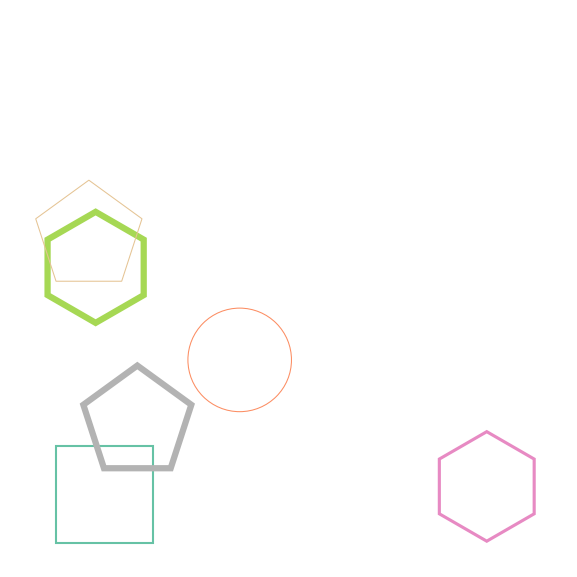[{"shape": "square", "thickness": 1, "radius": 0.42, "center": [0.181, 0.143]}, {"shape": "circle", "thickness": 0.5, "radius": 0.45, "center": [0.415, 0.376]}, {"shape": "hexagon", "thickness": 1.5, "radius": 0.47, "center": [0.843, 0.157]}, {"shape": "hexagon", "thickness": 3, "radius": 0.48, "center": [0.166, 0.536]}, {"shape": "pentagon", "thickness": 0.5, "radius": 0.48, "center": [0.154, 0.59]}, {"shape": "pentagon", "thickness": 3, "radius": 0.49, "center": [0.238, 0.268]}]